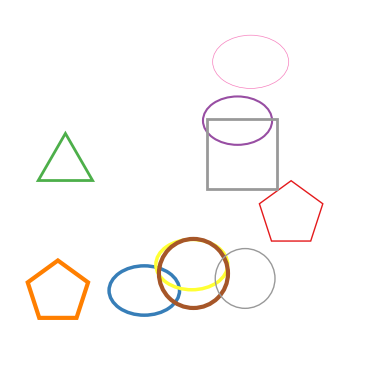[{"shape": "pentagon", "thickness": 1, "radius": 0.43, "center": [0.756, 0.444]}, {"shape": "oval", "thickness": 2.5, "radius": 0.46, "center": [0.375, 0.245]}, {"shape": "triangle", "thickness": 2, "radius": 0.41, "center": [0.17, 0.572]}, {"shape": "oval", "thickness": 1.5, "radius": 0.45, "center": [0.617, 0.687]}, {"shape": "pentagon", "thickness": 3, "radius": 0.41, "center": [0.15, 0.241]}, {"shape": "oval", "thickness": 2.5, "radius": 0.47, "center": [0.498, 0.313]}, {"shape": "circle", "thickness": 3, "radius": 0.45, "center": [0.502, 0.29]}, {"shape": "oval", "thickness": 0.5, "radius": 0.49, "center": [0.651, 0.839]}, {"shape": "square", "thickness": 2, "radius": 0.46, "center": [0.629, 0.6]}, {"shape": "circle", "thickness": 1, "radius": 0.39, "center": [0.637, 0.277]}]